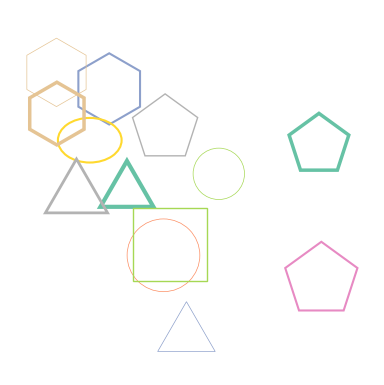[{"shape": "pentagon", "thickness": 2.5, "radius": 0.41, "center": [0.828, 0.624]}, {"shape": "triangle", "thickness": 3, "radius": 0.4, "center": [0.33, 0.503]}, {"shape": "circle", "thickness": 0.5, "radius": 0.47, "center": [0.425, 0.337]}, {"shape": "hexagon", "thickness": 1.5, "radius": 0.46, "center": [0.284, 0.769]}, {"shape": "triangle", "thickness": 0.5, "radius": 0.43, "center": [0.484, 0.13]}, {"shape": "pentagon", "thickness": 1.5, "radius": 0.49, "center": [0.835, 0.273]}, {"shape": "square", "thickness": 1, "radius": 0.48, "center": [0.442, 0.365]}, {"shape": "circle", "thickness": 0.5, "radius": 0.33, "center": [0.568, 0.548]}, {"shape": "oval", "thickness": 1.5, "radius": 0.41, "center": [0.233, 0.636]}, {"shape": "hexagon", "thickness": 0.5, "radius": 0.44, "center": [0.147, 0.812]}, {"shape": "hexagon", "thickness": 2.5, "radius": 0.41, "center": [0.148, 0.705]}, {"shape": "triangle", "thickness": 2, "radius": 0.47, "center": [0.199, 0.494]}, {"shape": "pentagon", "thickness": 1, "radius": 0.44, "center": [0.429, 0.667]}]